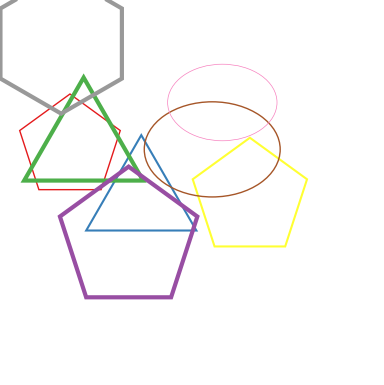[{"shape": "pentagon", "thickness": 1, "radius": 0.69, "center": [0.182, 0.618]}, {"shape": "triangle", "thickness": 1.5, "radius": 0.83, "center": [0.367, 0.484]}, {"shape": "triangle", "thickness": 3, "radius": 0.89, "center": [0.217, 0.62]}, {"shape": "pentagon", "thickness": 3, "radius": 0.94, "center": [0.334, 0.38]}, {"shape": "pentagon", "thickness": 1.5, "radius": 0.78, "center": [0.649, 0.486]}, {"shape": "oval", "thickness": 1, "radius": 0.88, "center": [0.551, 0.612]}, {"shape": "oval", "thickness": 0.5, "radius": 0.71, "center": [0.577, 0.734]}, {"shape": "hexagon", "thickness": 3, "radius": 0.91, "center": [0.159, 0.887]}]